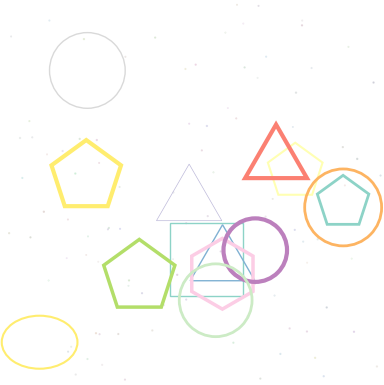[{"shape": "pentagon", "thickness": 2, "radius": 0.35, "center": [0.891, 0.474]}, {"shape": "square", "thickness": 1, "radius": 0.47, "center": [0.537, 0.327]}, {"shape": "pentagon", "thickness": 1.5, "radius": 0.37, "center": [0.767, 0.555]}, {"shape": "triangle", "thickness": 0.5, "radius": 0.49, "center": [0.491, 0.476]}, {"shape": "triangle", "thickness": 3, "radius": 0.46, "center": [0.717, 0.584]}, {"shape": "triangle", "thickness": 1, "radius": 0.49, "center": [0.578, 0.319]}, {"shape": "circle", "thickness": 2, "radius": 0.5, "center": [0.891, 0.461]}, {"shape": "pentagon", "thickness": 2.5, "radius": 0.49, "center": [0.362, 0.281]}, {"shape": "hexagon", "thickness": 2.5, "radius": 0.46, "center": [0.578, 0.289]}, {"shape": "circle", "thickness": 1, "radius": 0.49, "center": [0.227, 0.817]}, {"shape": "circle", "thickness": 3, "radius": 0.41, "center": [0.663, 0.35]}, {"shape": "circle", "thickness": 2, "radius": 0.47, "center": [0.56, 0.22]}, {"shape": "oval", "thickness": 1.5, "radius": 0.49, "center": [0.103, 0.111]}, {"shape": "pentagon", "thickness": 3, "radius": 0.47, "center": [0.224, 0.541]}]